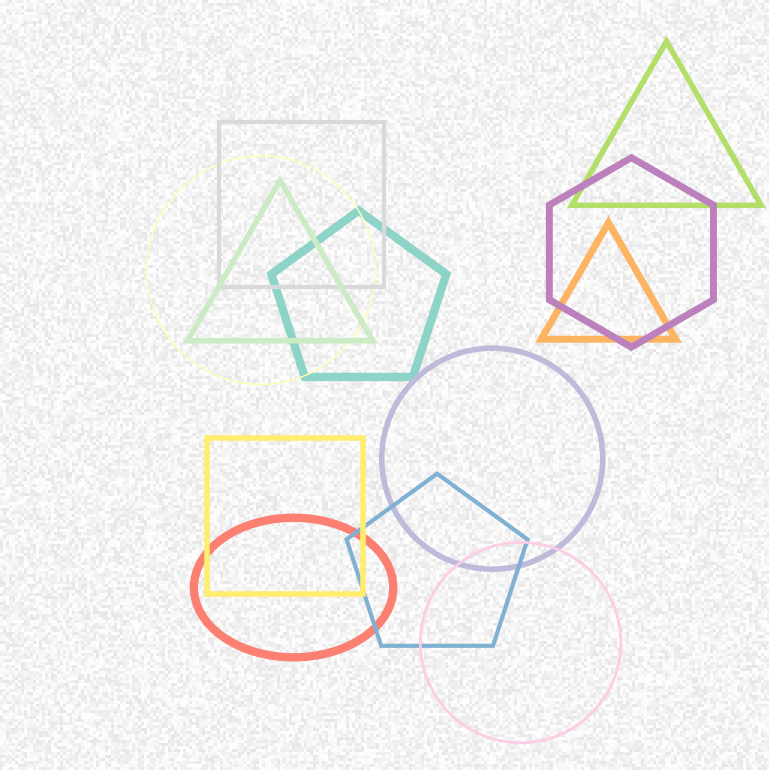[{"shape": "pentagon", "thickness": 3, "radius": 0.6, "center": [0.466, 0.607]}, {"shape": "circle", "thickness": 0.5, "radius": 0.74, "center": [0.339, 0.649]}, {"shape": "circle", "thickness": 2, "radius": 0.72, "center": [0.639, 0.404]}, {"shape": "oval", "thickness": 3, "radius": 0.65, "center": [0.381, 0.237]}, {"shape": "pentagon", "thickness": 1.5, "radius": 0.62, "center": [0.568, 0.261]}, {"shape": "triangle", "thickness": 2.5, "radius": 0.5, "center": [0.79, 0.61]}, {"shape": "triangle", "thickness": 2, "radius": 0.71, "center": [0.865, 0.804]}, {"shape": "circle", "thickness": 1, "radius": 0.65, "center": [0.676, 0.166]}, {"shape": "square", "thickness": 1.5, "radius": 0.54, "center": [0.392, 0.735]}, {"shape": "hexagon", "thickness": 2.5, "radius": 0.62, "center": [0.82, 0.672]}, {"shape": "triangle", "thickness": 2, "radius": 0.69, "center": [0.364, 0.627]}, {"shape": "square", "thickness": 2, "radius": 0.51, "center": [0.37, 0.329]}]